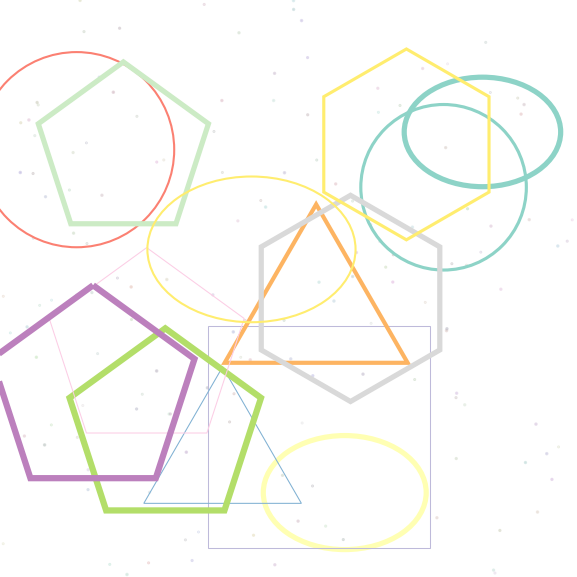[{"shape": "circle", "thickness": 1.5, "radius": 0.72, "center": [0.768, 0.675]}, {"shape": "oval", "thickness": 2.5, "radius": 0.68, "center": [0.835, 0.771]}, {"shape": "oval", "thickness": 2.5, "radius": 0.71, "center": [0.597, 0.146]}, {"shape": "square", "thickness": 0.5, "radius": 0.96, "center": [0.553, 0.243]}, {"shape": "circle", "thickness": 1, "radius": 0.84, "center": [0.133, 0.74]}, {"shape": "triangle", "thickness": 0.5, "radius": 0.79, "center": [0.385, 0.206]}, {"shape": "triangle", "thickness": 2, "radius": 0.91, "center": [0.547, 0.462]}, {"shape": "pentagon", "thickness": 3, "radius": 0.87, "center": [0.286, 0.256]}, {"shape": "pentagon", "thickness": 0.5, "radius": 0.89, "center": [0.254, 0.393]}, {"shape": "hexagon", "thickness": 2.5, "radius": 0.89, "center": [0.607, 0.482]}, {"shape": "pentagon", "thickness": 3, "radius": 0.92, "center": [0.161, 0.32]}, {"shape": "pentagon", "thickness": 2.5, "radius": 0.77, "center": [0.214, 0.737]}, {"shape": "hexagon", "thickness": 1.5, "radius": 0.83, "center": [0.704, 0.749]}, {"shape": "oval", "thickness": 1, "radius": 0.9, "center": [0.435, 0.567]}]